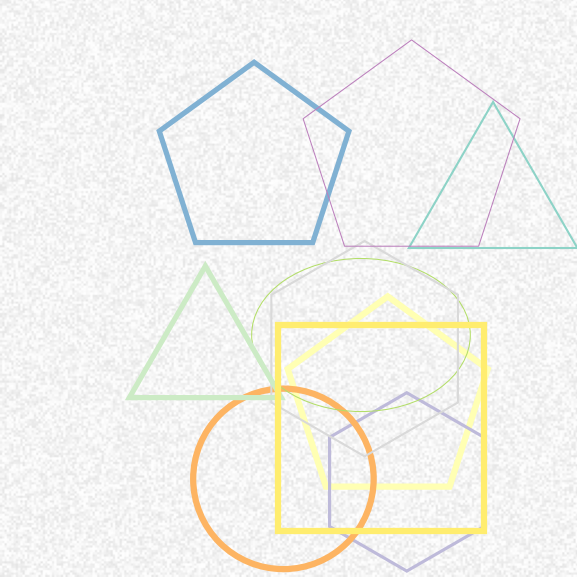[{"shape": "triangle", "thickness": 1, "radius": 0.84, "center": [0.854, 0.654]}, {"shape": "pentagon", "thickness": 3, "radius": 0.91, "center": [0.671, 0.304]}, {"shape": "hexagon", "thickness": 1.5, "radius": 0.77, "center": [0.704, 0.165]}, {"shape": "pentagon", "thickness": 2.5, "radius": 0.86, "center": [0.44, 0.719]}, {"shape": "circle", "thickness": 3, "radius": 0.78, "center": [0.491, 0.17]}, {"shape": "oval", "thickness": 0.5, "radius": 0.95, "center": [0.625, 0.419]}, {"shape": "hexagon", "thickness": 1, "radius": 0.93, "center": [0.631, 0.395]}, {"shape": "pentagon", "thickness": 0.5, "radius": 0.99, "center": [0.713, 0.733]}, {"shape": "triangle", "thickness": 2.5, "radius": 0.76, "center": [0.356, 0.387]}, {"shape": "square", "thickness": 3, "radius": 0.89, "center": [0.66, 0.258]}]